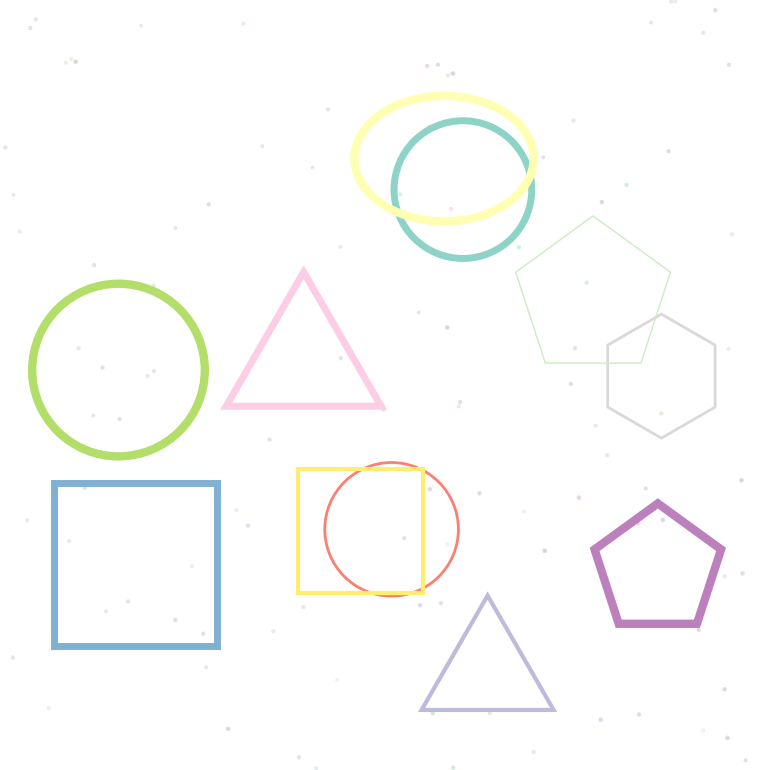[{"shape": "circle", "thickness": 2.5, "radius": 0.45, "center": [0.601, 0.754]}, {"shape": "oval", "thickness": 3, "radius": 0.58, "center": [0.577, 0.794]}, {"shape": "triangle", "thickness": 1.5, "radius": 0.5, "center": [0.633, 0.127]}, {"shape": "circle", "thickness": 1, "radius": 0.43, "center": [0.509, 0.313]}, {"shape": "square", "thickness": 2.5, "radius": 0.53, "center": [0.176, 0.267]}, {"shape": "circle", "thickness": 3, "radius": 0.56, "center": [0.154, 0.519]}, {"shape": "triangle", "thickness": 2.5, "radius": 0.58, "center": [0.394, 0.531]}, {"shape": "hexagon", "thickness": 1, "radius": 0.4, "center": [0.859, 0.512]}, {"shape": "pentagon", "thickness": 3, "radius": 0.43, "center": [0.854, 0.26]}, {"shape": "pentagon", "thickness": 0.5, "radius": 0.53, "center": [0.77, 0.614]}, {"shape": "square", "thickness": 1.5, "radius": 0.4, "center": [0.468, 0.31]}]